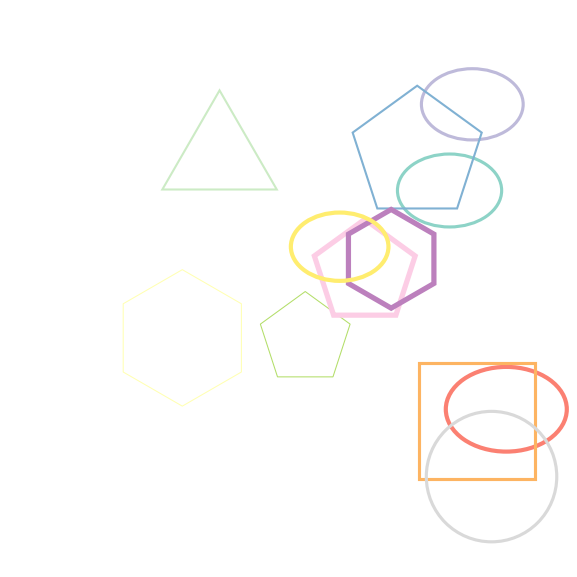[{"shape": "oval", "thickness": 1.5, "radius": 0.45, "center": [0.778, 0.669]}, {"shape": "hexagon", "thickness": 0.5, "radius": 0.59, "center": [0.316, 0.414]}, {"shape": "oval", "thickness": 1.5, "radius": 0.44, "center": [0.818, 0.819]}, {"shape": "oval", "thickness": 2, "radius": 0.52, "center": [0.877, 0.29]}, {"shape": "pentagon", "thickness": 1, "radius": 0.59, "center": [0.722, 0.733]}, {"shape": "square", "thickness": 1.5, "radius": 0.5, "center": [0.826, 0.27]}, {"shape": "pentagon", "thickness": 0.5, "radius": 0.41, "center": [0.529, 0.413]}, {"shape": "pentagon", "thickness": 2.5, "radius": 0.46, "center": [0.632, 0.528]}, {"shape": "circle", "thickness": 1.5, "radius": 0.56, "center": [0.851, 0.174]}, {"shape": "hexagon", "thickness": 2.5, "radius": 0.43, "center": [0.677, 0.551]}, {"shape": "triangle", "thickness": 1, "radius": 0.57, "center": [0.38, 0.728]}, {"shape": "oval", "thickness": 2, "radius": 0.42, "center": [0.588, 0.572]}]